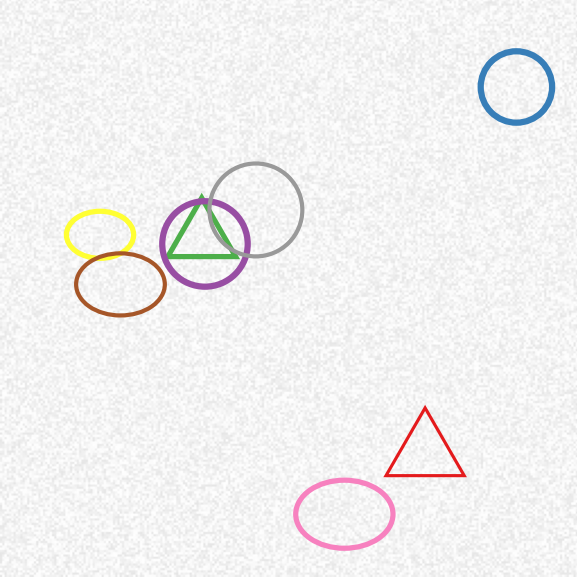[{"shape": "triangle", "thickness": 1.5, "radius": 0.39, "center": [0.736, 0.215]}, {"shape": "circle", "thickness": 3, "radius": 0.31, "center": [0.894, 0.849]}, {"shape": "triangle", "thickness": 2.5, "radius": 0.34, "center": [0.349, 0.589]}, {"shape": "circle", "thickness": 3, "radius": 0.37, "center": [0.355, 0.577]}, {"shape": "oval", "thickness": 2.5, "radius": 0.29, "center": [0.173, 0.593]}, {"shape": "oval", "thickness": 2, "radius": 0.38, "center": [0.209, 0.507]}, {"shape": "oval", "thickness": 2.5, "radius": 0.42, "center": [0.596, 0.109]}, {"shape": "circle", "thickness": 2, "radius": 0.4, "center": [0.443, 0.636]}]